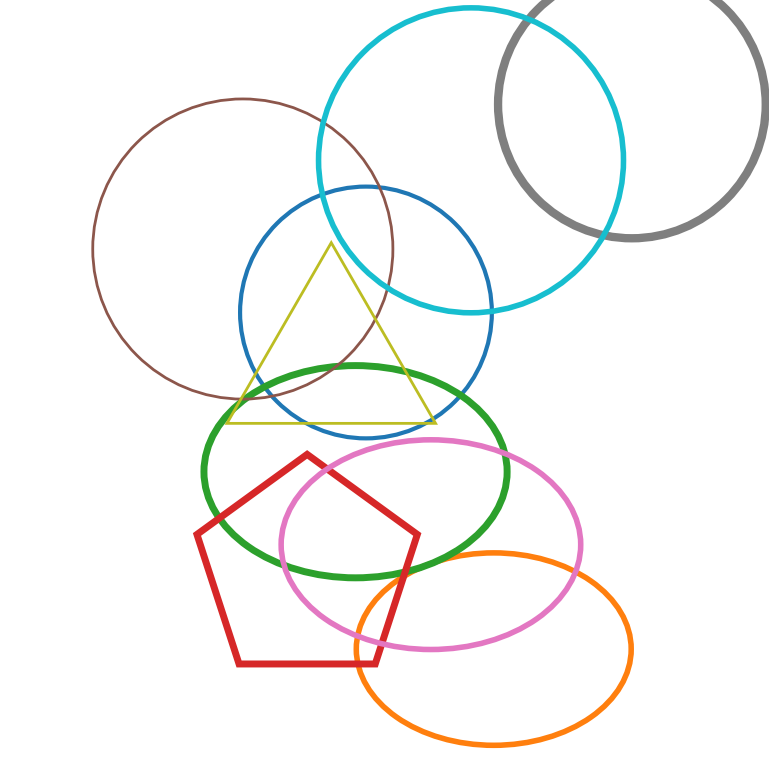[{"shape": "circle", "thickness": 1.5, "radius": 0.82, "center": [0.475, 0.594]}, {"shape": "oval", "thickness": 2, "radius": 0.89, "center": [0.641, 0.157]}, {"shape": "oval", "thickness": 2.5, "radius": 0.98, "center": [0.462, 0.387]}, {"shape": "pentagon", "thickness": 2.5, "radius": 0.75, "center": [0.399, 0.259]}, {"shape": "circle", "thickness": 1, "radius": 0.97, "center": [0.315, 0.677]}, {"shape": "oval", "thickness": 2, "radius": 0.97, "center": [0.56, 0.293]}, {"shape": "circle", "thickness": 3, "radius": 0.87, "center": [0.821, 0.864]}, {"shape": "triangle", "thickness": 1, "radius": 0.78, "center": [0.43, 0.528]}, {"shape": "circle", "thickness": 2, "radius": 0.99, "center": [0.612, 0.792]}]